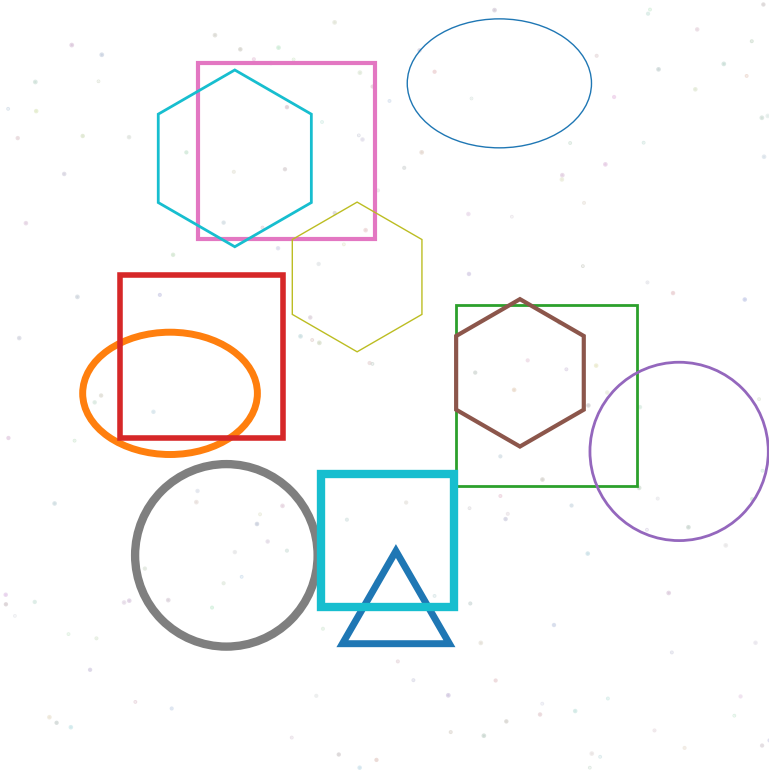[{"shape": "triangle", "thickness": 2.5, "radius": 0.4, "center": [0.514, 0.204]}, {"shape": "oval", "thickness": 0.5, "radius": 0.6, "center": [0.649, 0.892]}, {"shape": "oval", "thickness": 2.5, "radius": 0.57, "center": [0.221, 0.489]}, {"shape": "square", "thickness": 1, "radius": 0.59, "center": [0.71, 0.486]}, {"shape": "square", "thickness": 2, "radius": 0.53, "center": [0.261, 0.537]}, {"shape": "circle", "thickness": 1, "radius": 0.58, "center": [0.882, 0.414]}, {"shape": "hexagon", "thickness": 1.5, "radius": 0.48, "center": [0.675, 0.516]}, {"shape": "square", "thickness": 1.5, "radius": 0.57, "center": [0.372, 0.804]}, {"shape": "circle", "thickness": 3, "radius": 0.59, "center": [0.294, 0.279]}, {"shape": "hexagon", "thickness": 0.5, "radius": 0.49, "center": [0.464, 0.64]}, {"shape": "square", "thickness": 3, "radius": 0.43, "center": [0.503, 0.298]}, {"shape": "hexagon", "thickness": 1, "radius": 0.57, "center": [0.305, 0.794]}]